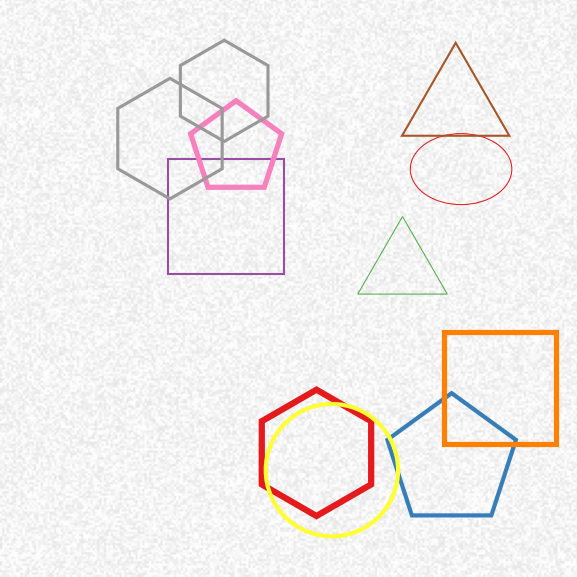[{"shape": "hexagon", "thickness": 3, "radius": 0.55, "center": [0.548, 0.215]}, {"shape": "oval", "thickness": 0.5, "radius": 0.44, "center": [0.798, 0.706]}, {"shape": "pentagon", "thickness": 2, "radius": 0.59, "center": [0.782, 0.201]}, {"shape": "triangle", "thickness": 0.5, "radius": 0.45, "center": [0.697, 0.535]}, {"shape": "square", "thickness": 1, "radius": 0.5, "center": [0.391, 0.624]}, {"shape": "square", "thickness": 2.5, "radius": 0.48, "center": [0.866, 0.327]}, {"shape": "circle", "thickness": 2, "radius": 0.57, "center": [0.575, 0.185]}, {"shape": "triangle", "thickness": 1, "radius": 0.54, "center": [0.789, 0.818]}, {"shape": "pentagon", "thickness": 2.5, "radius": 0.41, "center": [0.409, 0.742]}, {"shape": "hexagon", "thickness": 1.5, "radius": 0.52, "center": [0.294, 0.759]}, {"shape": "hexagon", "thickness": 1.5, "radius": 0.44, "center": [0.388, 0.842]}]